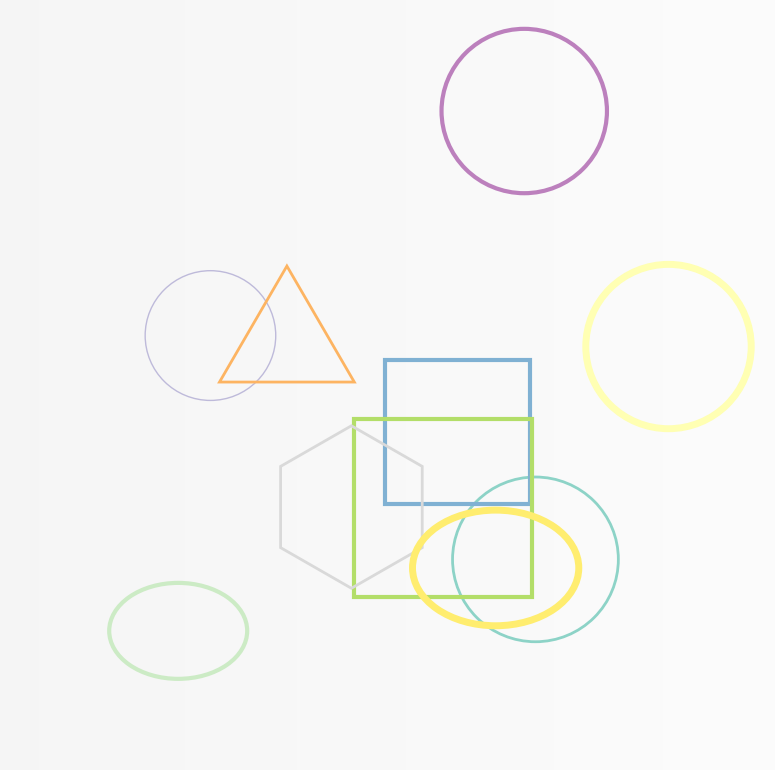[{"shape": "circle", "thickness": 1, "radius": 0.53, "center": [0.691, 0.274]}, {"shape": "circle", "thickness": 2.5, "radius": 0.53, "center": [0.863, 0.55]}, {"shape": "circle", "thickness": 0.5, "radius": 0.42, "center": [0.272, 0.564]}, {"shape": "square", "thickness": 1.5, "radius": 0.47, "center": [0.591, 0.439]}, {"shape": "triangle", "thickness": 1, "radius": 0.5, "center": [0.37, 0.554]}, {"shape": "square", "thickness": 1.5, "radius": 0.58, "center": [0.571, 0.34]}, {"shape": "hexagon", "thickness": 1, "radius": 0.53, "center": [0.453, 0.342]}, {"shape": "circle", "thickness": 1.5, "radius": 0.53, "center": [0.676, 0.856]}, {"shape": "oval", "thickness": 1.5, "radius": 0.45, "center": [0.23, 0.181]}, {"shape": "oval", "thickness": 2.5, "radius": 0.54, "center": [0.64, 0.262]}]